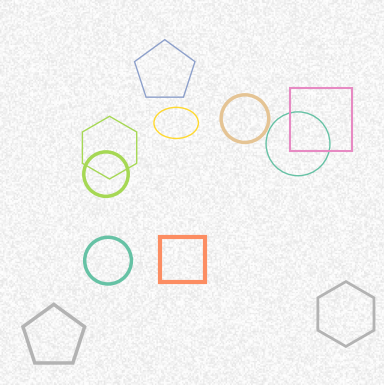[{"shape": "circle", "thickness": 2.5, "radius": 0.3, "center": [0.281, 0.323]}, {"shape": "circle", "thickness": 1, "radius": 0.41, "center": [0.774, 0.626]}, {"shape": "square", "thickness": 3, "radius": 0.29, "center": [0.473, 0.326]}, {"shape": "pentagon", "thickness": 1, "radius": 0.41, "center": [0.428, 0.814]}, {"shape": "square", "thickness": 1.5, "radius": 0.41, "center": [0.833, 0.689]}, {"shape": "circle", "thickness": 2.5, "radius": 0.29, "center": [0.275, 0.548]}, {"shape": "hexagon", "thickness": 1, "radius": 0.41, "center": [0.285, 0.617]}, {"shape": "oval", "thickness": 1, "radius": 0.29, "center": [0.458, 0.681]}, {"shape": "circle", "thickness": 2.5, "radius": 0.31, "center": [0.636, 0.692]}, {"shape": "pentagon", "thickness": 2.5, "radius": 0.42, "center": [0.14, 0.125]}, {"shape": "hexagon", "thickness": 2, "radius": 0.42, "center": [0.898, 0.184]}]